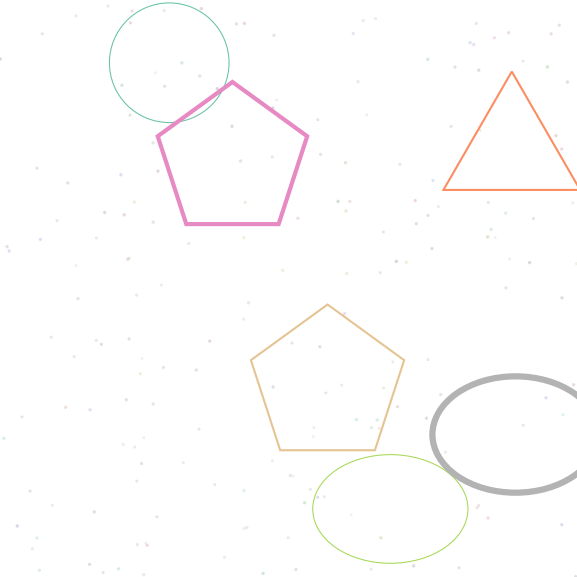[{"shape": "circle", "thickness": 0.5, "radius": 0.52, "center": [0.293, 0.891]}, {"shape": "triangle", "thickness": 1, "radius": 0.68, "center": [0.886, 0.739]}, {"shape": "pentagon", "thickness": 2, "radius": 0.68, "center": [0.403, 0.721]}, {"shape": "oval", "thickness": 0.5, "radius": 0.67, "center": [0.676, 0.118]}, {"shape": "pentagon", "thickness": 1, "radius": 0.7, "center": [0.567, 0.332]}, {"shape": "oval", "thickness": 3, "radius": 0.72, "center": [0.893, 0.247]}]